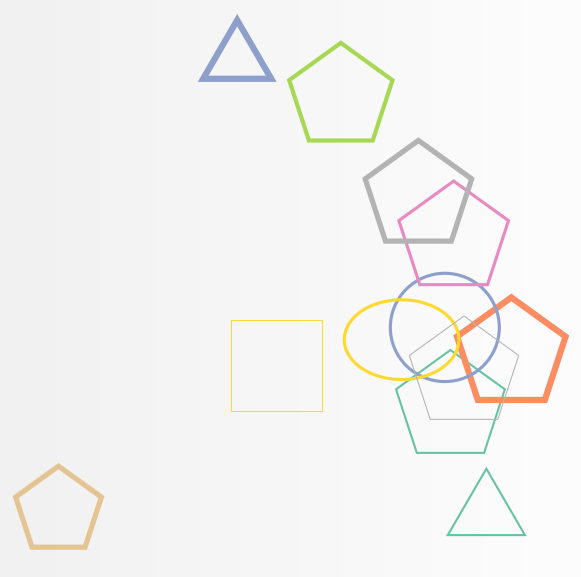[{"shape": "triangle", "thickness": 1, "radius": 0.38, "center": [0.837, 0.111]}, {"shape": "pentagon", "thickness": 1, "radius": 0.49, "center": [0.775, 0.295]}, {"shape": "pentagon", "thickness": 3, "radius": 0.49, "center": [0.88, 0.386]}, {"shape": "triangle", "thickness": 3, "radius": 0.34, "center": [0.408, 0.897]}, {"shape": "circle", "thickness": 1.5, "radius": 0.47, "center": [0.765, 0.432]}, {"shape": "pentagon", "thickness": 1.5, "radius": 0.5, "center": [0.781, 0.586]}, {"shape": "pentagon", "thickness": 2, "radius": 0.47, "center": [0.586, 0.831]}, {"shape": "oval", "thickness": 1.5, "radius": 0.49, "center": [0.691, 0.411]}, {"shape": "square", "thickness": 0.5, "radius": 0.39, "center": [0.475, 0.367]}, {"shape": "pentagon", "thickness": 2.5, "radius": 0.39, "center": [0.101, 0.114]}, {"shape": "pentagon", "thickness": 2.5, "radius": 0.48, "center": [0.72, 0.66]}, {"shape": "pentagon", "thickness": 0.5, "radius": 0.49, "center": [0.798, 0.353]}]